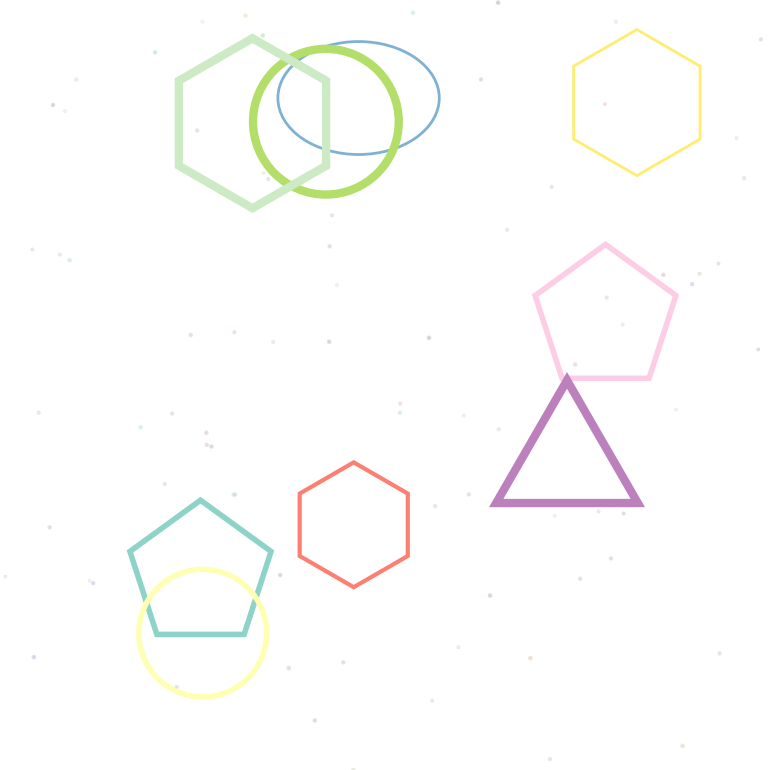[{"shape": "pentagon", "thickness": 2, "radius": 0.48, "center": [0.26, 0.254]}, {"shape": "circle", "thickness": 2, "radius": 0.41, "center": [0.263, 0.178]}, {"shape": "hexagon", "thickness": 1.5, "radius": 0.41, "center": [0.459, 0.318]}, {"shape": "oval", "thickness": 1, "radius": 0.52, "center": [0.466, 0.873]}, {"shape": "circle", "thickness": 3, "radius": 0.47, "center": [0.423, 0.842]}, {"shape": "pentagon", "thickness": 2, "radius": 0.48, "center": [0.786, 0.586]}, {"shape": "triangle", "thickness": 3, "radius": 0.53, "center": [0.736, 0.4]}, {"shape": "hexagon", "thickness": 3, "radius": 0.55, "center": [0.328, 0.84]}, {"shape": "hexagon", "thickness": 1, "radius": 0.47, "center": [0.827, 0.867]}]